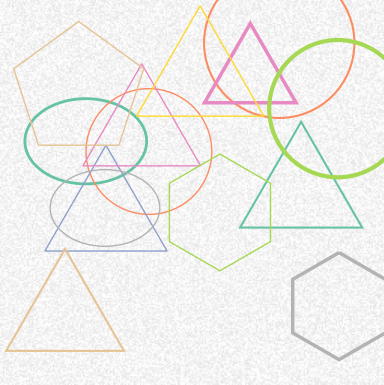[{"shape": "triangle", "thickness": 1.5, "radius": 0.92, "center": [0.782, 0.5]}, {"shape": "oval", "thickness": 2, "radius": 0.79, "center": [0.223, 0.633]}, {"shape": "circle", "thickness": 1.5, "radius": 0.98, "center": [0.725, 0.889]}, {"shape": "circle", "thickness": 1, "radius": 0.82, "center": [0.387, 0.606]}, {"shape": "triangle", "thickness": 1, "radius": 0.92, "center": [0.275, 0.44]}, {"shape": "triangle", "thickness": 1, "radius": 0.88, "center": [0.368, 0.658]}, {"shape": "triangle", "thickness": 2.5, "radius": 0.69, "center": [0.65, 0.802]}, {"shape": "hexagon", "thickness": 1, "radius": 0.76, "center": [0.571, 0.448]}, {"shape": "circle", "thickness": 3, "radius": 0.89, "center": [0.878, 0.718]}, {"shape": "triangle", "thickness": 1, "radius": 0.96, "center": [0.52, 0.794]}, {"shape": "triangle", "thickness": 1.5, "radius": 0.88, "center": [0.169, 0.177]}, {"shape": "pentagon", "thickness": 1, "radius": 0.89, "center": [0.204, 0.767]}, {"shape": "oval", "thickness": 1, "radius": 0.71, "center": [0.273, 0.46]}, {"shape": "hexagon", "thickness": 2.5, "radius": 0.69, "center": [0.881, 0.205]}]